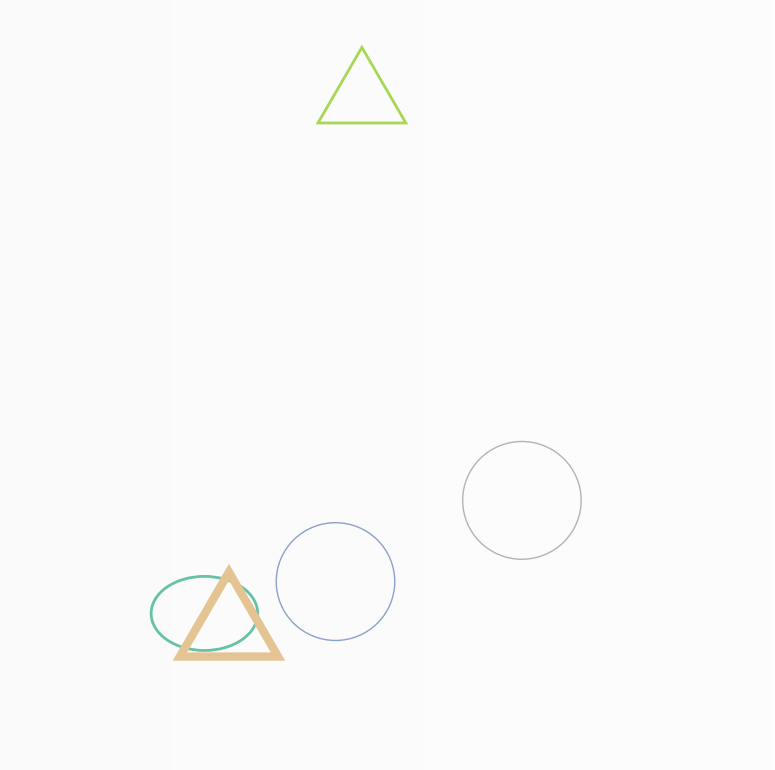[{"shape": "oval", "thickness": 1, "radius": 0.34, "center": [0.264, 0.203]}, {"shape": "circle", "thickness": 0.5, "radius": 0.38, "center": [0.433, 0.245]}, {"shape": "triangle", "thickness": 1, "radius": 0.33, "center": [0.467, 0.873]}, {"shape": "triangle", "thickness": 3, "radius": 0.37, "center": [0.295, 0.184]}, {"shape": "circle", "thickness": 0.5, "radius": 0.38, "center": [0.673, 0.35]}]